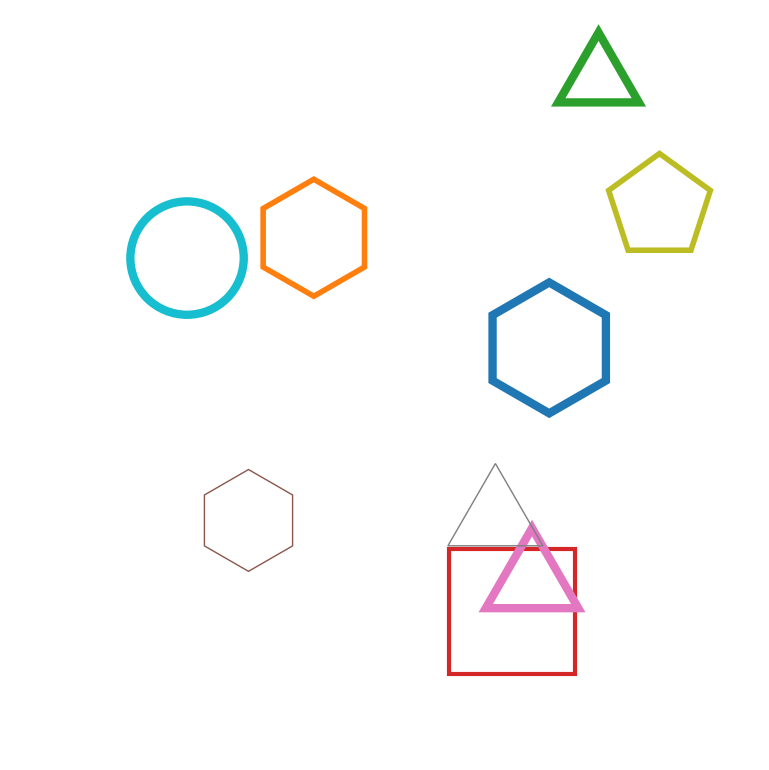[{"shape": "hexagon", "thickness": 3, "radius": 0.42, "center": [0.713, 0.548]}, {"shape": "hexagon", "thickness": 2, "radius": 0.38, "center": [0.408, 0.691]}, {"shape": "triangle", "thickness": 3, "radius": 0.3, "center": [0.777, 0.897]}, {"shape": "square", "thickness": 1.5, "radius": 0.41, "center": [0.665, 0.206]}, {"shape": "hexagon", "thickness": 0.5, "radius": 0.33, "center": [0.323, 0.324]}, {"shape": "triangle", "thickness": 3, "radius": 0.35, "center": [0.691, 0.245]}, {"shape": "triangle", "thickness": 0.5, "radius": 0.36, "center": [0.643, 0.327]}, {"shape": "pentagon", "thickness": 2, "radius": 0.35, "center": [0.857, 0.731]}, {"shape": "circle", "thickness": 3, "radius": 0.37, "center": [0.243, 0.665]}]